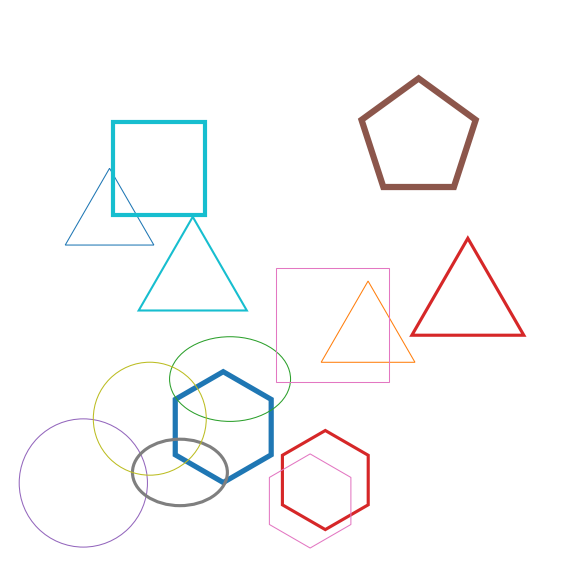[{"shape": "triangle", "thickness": 0.5, "radius": 0.44, "center": [0.19, 0.619]}, {"shape": "hexagon", "thickness": 2.5, "radius": 0.48, "center": [0.387, 0.26]}, {"shape": "triangle", "thickness": 0.5, "radius": 0.47, "center": [0.637, 0.419]}, {"shape": "oval", "thickness": 0.5, "radius": 0.52, "center": [0.398, 0.343]}, {"shape": "hexagon", "thickness": 1.5, "radius": 0.43, "center": [0.563, 0.168]}, {"shape": "triangle", "thickness": 1.5, "radius": 0.56, "center": [0.81, 0.475]}, {"shape": "circle", "thickness": 0.5, "radius": 0.56, "center": [0.144, 0.163]}, {"shape": "pentagon", "thickness": 3, "radius": 0.52, "center": [0.725, 0.759]}, {"shape": "hexagon", "thickness": 0.5, "radius": 0.41, "center": [0.537, 0.132]}, {"shape": "square", "thickness": 0.5, "radius": 0.49, "center": [0.576, 0.436]}, {"shape": "oval", "thickness": 1.5, "radius": 0.41, "center": [0.312, 0.181]}, {"shape": "circle", "thickness": 0.5, "radius": 0.49, "center": [0.259, 0.274]}, {"shape": "square", "thickness": 2, "radius": 0.4, "center": [0.276, 0.708]}, {"shape": "triangle", "thickness": 1, "radius": 0.54, "center": [0.334, 0.516]}]